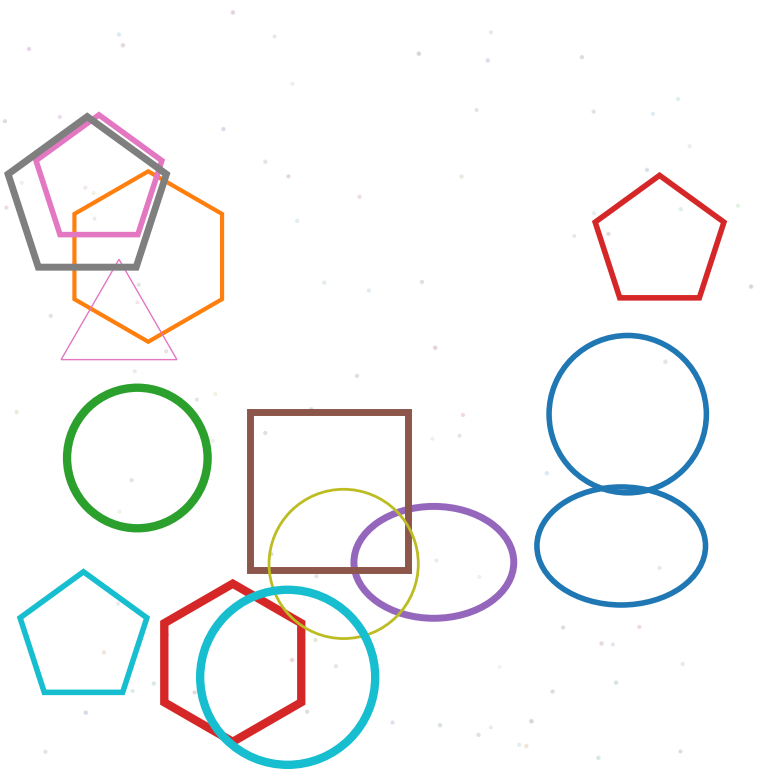[{"shape": "circle", "thickness": 2, "radius": 0.51, "center": [0.815, 0.462]}, {"shape": "oval", "thickness": 2, "radius": 0.55, "center": [0.807, 0.291]}, {"shape": "hexagon", "thickness": 1.5, "radius": 0.55, "center": [0.193, 0.667]}, {"shape": "circle", "thickness": 3, "radius": 0.46, "center": [0.178, 0.405]}, {"shape": "pentagon", "thickness": 2, "radius": 0.44, "center": [0.857, 0.684]}, {"shape": "hexagon", "thickness": 3, "radius": 0.51, "center": [0.302, 0.139]}, {"shape": "oval", "thickness": 2.5, "radius": 0.52, "center": [0.563, 0.27]}, {"shape": "square", "thickness": 2.5, "radius": 0.51, "center": [0.427, 0.362]}, {"shape": "triangle", "thickness": 0.5, "radius": 0.43, "center": [0.155, 0.576]}, {"shape": "pentagon", "thickness": 2, "radius": 0.43, "center": [0.128, 0.765]}, {"shape": "pentagon", "thickness": 2.5, "radius": 0.54, "center": [0.113, 0.74]}, {"shape": "circle", "thickness": 1, "radius": 0.48, "center": [0.446, 0.268]}, {"shape": "circle", "thickness": 3, "radius": 0.57, "center": [0.374, 0.12]}, {"shape": "pentagon", "thickness": 2, "radius": 0.43, "center": [0.108, 0.171]}]